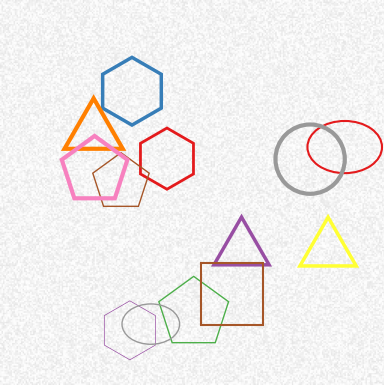[{"shape": "oval", "thickness": 1.5, "radius": 0.48, "center": [0.895, 0.618]}, {"shape": "hexagon", "thickness": 2, "radius": 0.4, "center": [0.434, 0.588]}, {"shape": "hexagon", "thickness": 2.5, "radius": 0.44, "center": [0.343, 0.763]}, {"shape": "pentagon", "thickness": 1, "radius": 0.48, "center": [0.503, 0.187]}, {"shape": "triangle", "thickness": 2.5, "radius": 0.41, "center": [0.627, 0.353]}, {"shape": "hexagon", "thickness": 0.5, "radius": 0.38, "center": [0.337, 0.142]}, {"shape": "triangle", "thickness": 3, "radius": 0.44, "center": [0.243, 0.657]}, {"shape": "triangle", "thickness": 2.5, "radius": 0.42, "center": [0.852, 0.351]}, {"shape": "square", "thickness": 1.5, "radius": 0.4, "center": [0.603, 0.236]}, {"shape": "pentagon", "thickness": 1, "radius": 0.39, "center": [0.314, 0.526]}, {"shape": "pentagon", "thickness": 3, "radius": 0.45, "center": [0.246, 0.557]}, {"shape": "circle", "thickness": 3, "radius": 0.45, "center": [0.806, 0.587]}, {"shape": "oval", "thickness": 1, "radius": 0.37, "center": [0.392, 0.158]}]